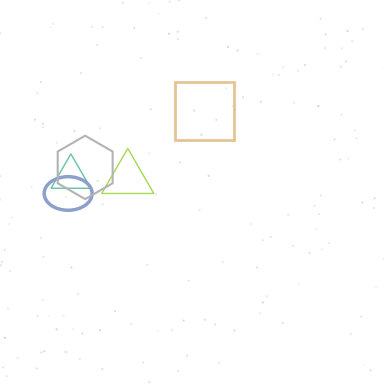[{"shape": "triangle", "thickness": 1, "radius": 0.3, "center": [0.184, 0.541]}, {"shape": "oval", "thickness": 2.5, "radius": 0.31, "center": [0.177, 0.497]}, {"shape": "triangle", "thickness": 1, "radius": 0.39, "center": [0.332, 0.536]}, {"shape": "square", "thickness": 2, "radius": 0.38, "center": [0.531, 0.712]}, {"shape": "hexagon", "thickness": 1.5, "radius": 0.41, "center": [0.221, 0.565]}]